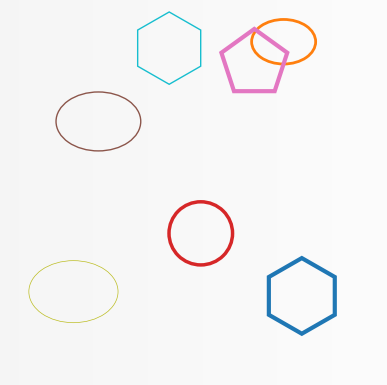[{"shape": "hexagon", "thickness": 3, "radius": 0.49, "center": [0.779, 0.231]}, {"shape": "oval", "thickness": 2, "radius": 0.41, "center": [0.732, 0.892]}, {"shape": "circle", "thickness": 2.5, "radius": 0.41, "center": [0.518, 0.394]}, {"shape": "oval", "thickness": 1, "radius": 0.55, "center": [0.254, 0.685]}, {"shape": "pentagon", "thickness": 3, "radius": 0.45, "center": [0.656, 0.835]}, {"shape": "oval", "thickness": 0.5, "radius": 0.58, "center": [0.19, 0.242]}, {"shape": "hexagon", "thickness": 1, "radius": 0.47, "center": [0.437, 0.875]}]